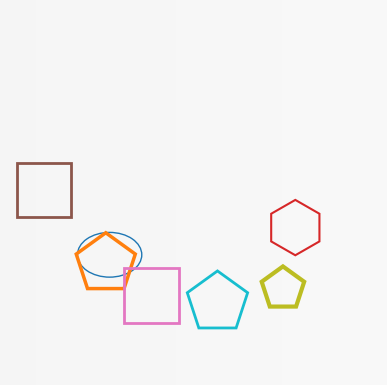[{"shape": "oval", "thickness": 1, "radius": 0.41, "center": [0.283, 0.338]}, {"shape": "pentagon", "thickness": 2.5, "radius": 0.4, "center": [0.273, 0.315]}, {"shape": "hexagon", "thickness": 1.5, "radius": 0.36, "center": [0.762, 0.409]}, {"shape": "square", "thickness": 2, "radius": 0.35, "center": [0.113, 0.506]}, {"shape": "square", "thickness": 2, "radius": 0.35, "center": [0.39, 0.233]}, {"shape": "pentagon", "thickness": 3, "radius": 0.29, "center": [0.73, 0.25]}, {"shape": "pentagon", "thickness": 2, "radius": 0.41, "center": [0.561, 0.214]}]